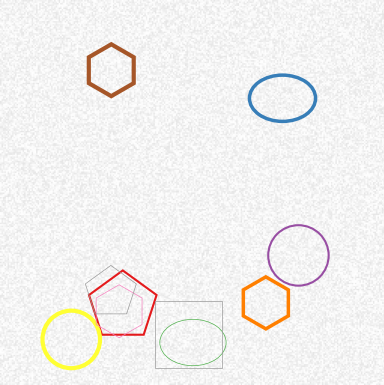[{"shape": "pentagon", "thickness": 1.5, "radius": 0.46, "center": [0.319, 0.205]}, {"shape": "oval", "thickness": 2.5, "radius": 0.43, "center": [0.734, 0.745]}, {"shape": "oval", "thickness": 0.5, "radius": 0.43, "center": [0.501, 0.11]}, {"shape": "circle", "thickness": 1.5, "radius": 0.39, "center": [0.775, 0.337]}, {"shape": "hexagon", "thickness": 2.5, "radius": 0.34, "center": [0.69, 0.213]}, {"shape": "circle", "thickness": 3, "radius": 0.37, "center": [0.185, 0.118]}, {"shape": "hexagon", "thickness": 3, "radius": 0.34, "center": [0.289, 0.818]}, {"shape": "hexagon", "thickness": 0.5, "radius": 0.34, "center": [0.309, 0.192]}, {"shape": "pentagon", "thickness": 0.5, "radius": 0.35, "center": [0.288, 0.241]}, {"shape": "square", "thickness": 0.5, "radius": 0.44, "center": [0.49, 0.132]}]